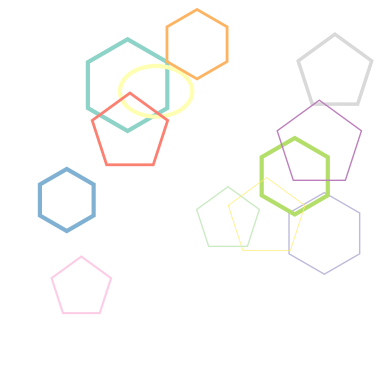[{"shape": "hexagon", "thickness": 3, "radius": 0.6, "center": [0.331, 0.779]}, {"shape": "oval", "thickness": 3, "radius": 0.47, "center": [0.405, 0.763]}, {"shape": "hexagon", "thickness": 1, "radius": 0.53, "center": [0.842, 0.394]}, {"shape": "pentagon", "thickness": 2, "radius": 0.52, "center": [0.338, 0.655]}, {"shape": "hexagon", "thickness": 3, "radius": 0.4, "center": [0.173, 0.48]}, {"shape": "hexagon", "thickness": 2, "radius": 0.45, "center": [0.512, 0.885]}, {"shape": "hexagon", "thickness": 3, "radius": 0.5, "center": [0.766, 0.542]}, {"shape": "pentagon", "thickness": 1.5, "radius": 0.41, "center": [0.211, 0.252]}, {"shape": "pentagon", "thickness": 2.5, "radius": 0.5, "center": [0.87, 0.811]}, {"shape": "pentagon", "thickness": 1, "radius": 0.58, "center": [0.829, 0.625]}, {"shape": "pentagon", "thickness": 1, "radius": 0.43, "center": [0.592, 0.429]}, {"shape": "pentagon", "thickness": 0.5, "radius": 0.52, "center": [0.692, 0.434]}]